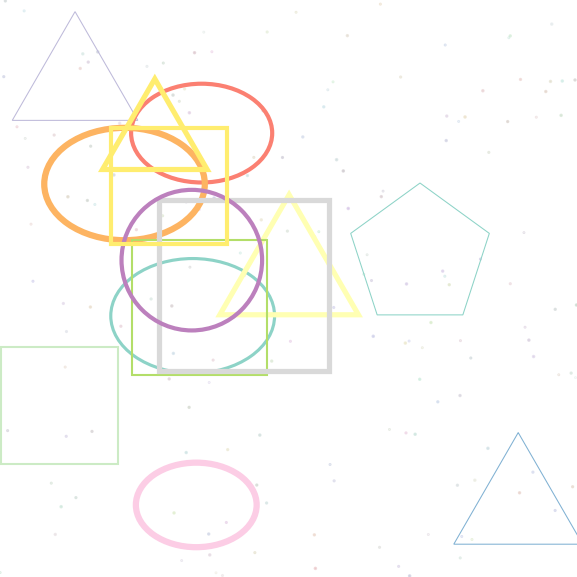[{"shape": "oval", "thickness": 1.5, "radius": 0.71, "center": [0.334, 0.452]}, {"shape": "pentagon", "thickness": 0.5, "radius": 0.63, "center": [0.727, 0.556]}, {"shape": "triangle", "thickness": 2.5, "radius": 0.69, "center": [0.501, 0.523]}, {"shape": "triangle", "thickness": 0.5, "radius": 0.63, "center": [0.13, 0.853]}, {"shape": "oval", "thickness": 2, "radius": 0.61, "center": [0.349, 0.769]}, {"shape": "triangle", "thickness": 0.5, "radius": 0.64, "center": [0.897, 0.121]}, {"shape": "oval", "thickness": 3, "radius": 0.7, "center": [0.216, 0.68]}, {"shape": "square", "thickness": 1, "radius": 0.59, "center": [0.346, 0.467]}, {"shape": "oval", "thickness": 3, "radius": 0.52, "center": [0.34, 0.125]}, {"shape": "square", "thickness": 2.5, "radius": 0.74, "center": [0.422, 0.505]}, {"shape": "circle", "thickness": 2, "radius": 0.61, "center": [0.332, 0.549]}, {"shape": "square", "thickness": 1, "radius": 0.51, "center": [0.103, 0.298]}, {"shape": "triangle", "thickness": 2.5, "radius": 0.52, "center": [0.268, 0.758]}, {"shape": "square", "thickness": 2, "radius": 0.5, "center": [0.293, 0.678]}]